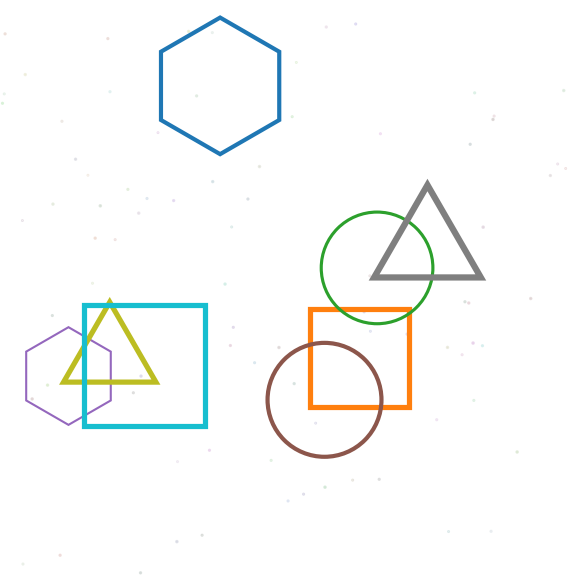[{"shape": "hexagon", "thickness": 2, "radius": 0.59, "center": [0.381, 0.85]}, {"shape": "square", "thickness": 2.5, "radius": 0.43, "center": [0.623, 0.379]}, {"shape": "circle", "thickness": 1.5, "radius": 0.48, "center": [0.653, 0.535]}, {"shape": "hexagon", "thickness": 1, "radius": 0.42, "center": [0.119, 0.348]}, {"shape": "circle", "thickness": 2, "radius": 0.49, "center": [0.562, 0.307]}, {"shape": "triangle", "thickness": 3, "radius": 0.53, "center": [0.74, 0.572]}, {"shape": "triangle", "thickness": 2.5, "radius": 0.46, "center": [0.19, 0.384]}, {"shape": "square", "thickness": 2.5, "radius": 0.52, "center": [0.25, 0.367]}]